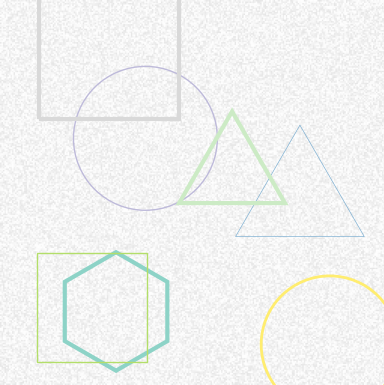[{"shape": "hexagon", "thickness": 3, "radius": 0.77, "center": [0.301, 0.191]}, {"shape": "circle", "thickness": 1, "radius": 0.93, "center": [0.378, 0.641]}, {"shape": "triangle", "thickness": 0.5, "radius": 0.97, "center": [0.779, 0.482]}, {"shape": "square", "thickness": 1, "radius": 0.71, "center": [0.239, 0.201]}, {"shape": "square", "thickness": 3, "radius": 0.91, "center": [0.283, 0.873]}, {"shape": "triangle", "thickness": 3, "radius": 0.79, "center": [0.603, 0.552]}, {"shape": "circle", "thickness": 2, "radius": 0.89, "center": [0.856, 0.105]}]